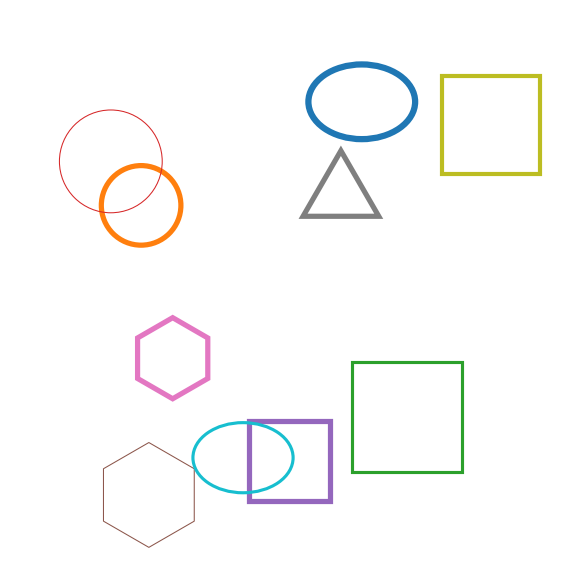[{"shape": "oval", "thickness": 3, "radius": 0.46, "center": [0.626, 0.823]}, {"shape": "circle", "thickness": 2.5, "radius": 0.34, "center": [0.244, 0.643]}, {"shape": "square", "thickness": 1.5, "radius": 0.47, "center": [0.705, 0.277]}, {"shape": "circle", "thickness": 0.5, "radius": 0.44, "center": [0.192, 0.72]}, {"shape": "square", "thickness": 2.5, "radius": 0.35, "center": [0.501, 0.201]}, {"shape": "hexagon", "thickness": 0.5, "radius": 0.45, "center": [0.258, 0.142]}, {"shape": "hexagon", "thickness": 2.5, "radius": 0.35, "center": [0.299, 0.379]}, {"shape": "triangle", "thickness": 2.5, "radius": 0.38, "center": [0.59, 0.662]}, {"shape": "square", "thickness": 2, "radius": 0.42, "center": [0.85, 0.783]}, {"shape": "oval", "thickness": 1.5, "radius": 0.43, "center": [0.421, 0.207]}]